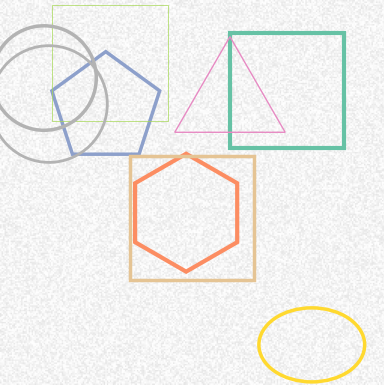[{"shape": "square", "thickness": 3, "radius": 0.74, "center": [0.745, 0.765]}, {"shape": "hexagon", "thickness": 3, "radius": 0.77, "center": [0.484, 0.448]}, {"shape": "pentagon", "thickness": 2.5, "radius": 0.74, "center": [0.275, 0.719]}, {"shape": "triangle", "thickness": 1, "radius": 0.83, "center": [0.597, 0.739]}, {"shape": "square", "thickness": 0.5, "radius": 0.75, "center": [0.287, 0.837]}, {"shape": "oval", "thickness": 2.5, "radius": 0.69, "center": [0.81, 0.104]}, {"shape": "square", "thickness": 2.5, "radius": 0.81, "center": [0.499, 0.434]}, {"shape": "circle", "thickness": 2.5, "radius": 0.68, "center": [0.114, 0.797]}, {"shape": "circle", "thickness": 2, "radius": 0.76, "center": [0.127, 0.73]}]